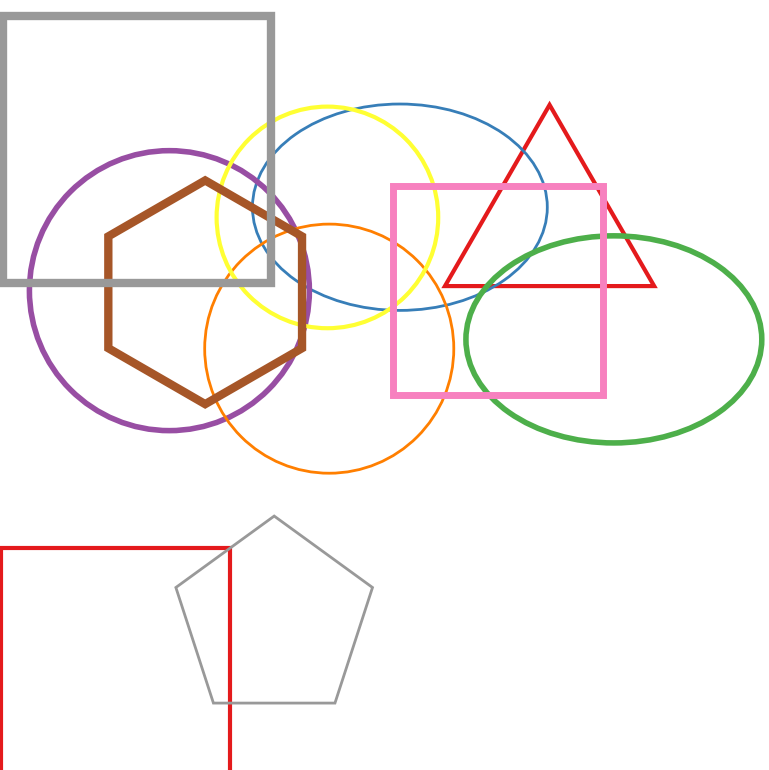[{"shape": "triangle", "thickness": 1.5, "radius": 0.78, "center": [0.714, 0.707]}, {"shape": "square", "thickness": 1.5, "radius": 0.74, "center": [0.15, 0.14]}, {"shape": "oval", "thickness": 1, "radius": 0.96, "center": [0.519, 0.731]}, {"shape": "oval", "thickness": 2, "radius": 0.96, "center": [0.797, 0.559]}, {"shape": "circle", "thickness": 2, "radius": 0.91, "center": [0.22, 0.623]}, {"shape": "circle", "thickness": 1, "radius": 0.81, "center": [0.428, 0.547]}, {"shape": "circle", "thickness": 1.5, "radius": 0.72, "center": [0.425, 0.718]}, {"shape": "hexagon", "thickness": 3, "radius": 0.73, "center": [0.266, 0.62]}, {"shape": "square", "thickness": 2.5, "radius": 0.68, "center": [0.647, 0.623]}, {"shape": "square", "thickness": 3, "radius": 0.87, "center": [0.177, 0.806]}, {"shape": "pentagon", "thickness": 1, "radius": 0.67, "center": [0.356, 0.196]}]